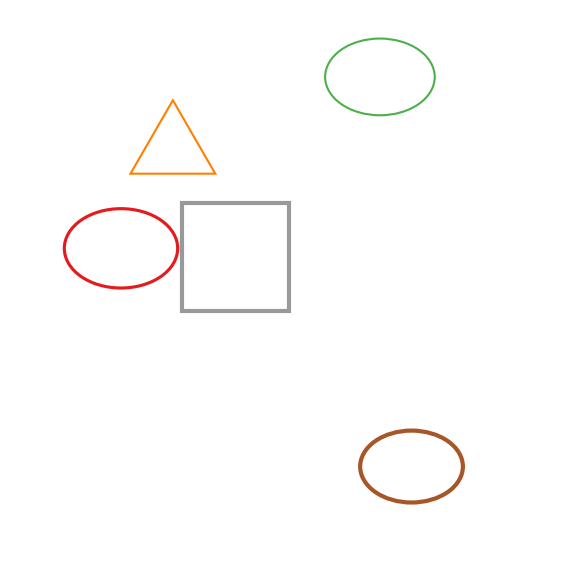[{"shape": "oval", "thickness": 1.5, "radius": 0.49, "center": [0.21, 0.569]}, {"shape": "oval", "thickness": 1, "radius": 0.47, "center": [0.658, 0.866]}, {"shape": "triangle", "thickness": 1, "radius": 0.42, "center": [0.299, 0.741]}, {"shape": "oval", "thickness": 2, "radius": 0.44, "center": [0.713, 0.191]}, {"shape": "square", "thickness": 2, "radius": 0.46, "center": [0.408, 0.554]}]